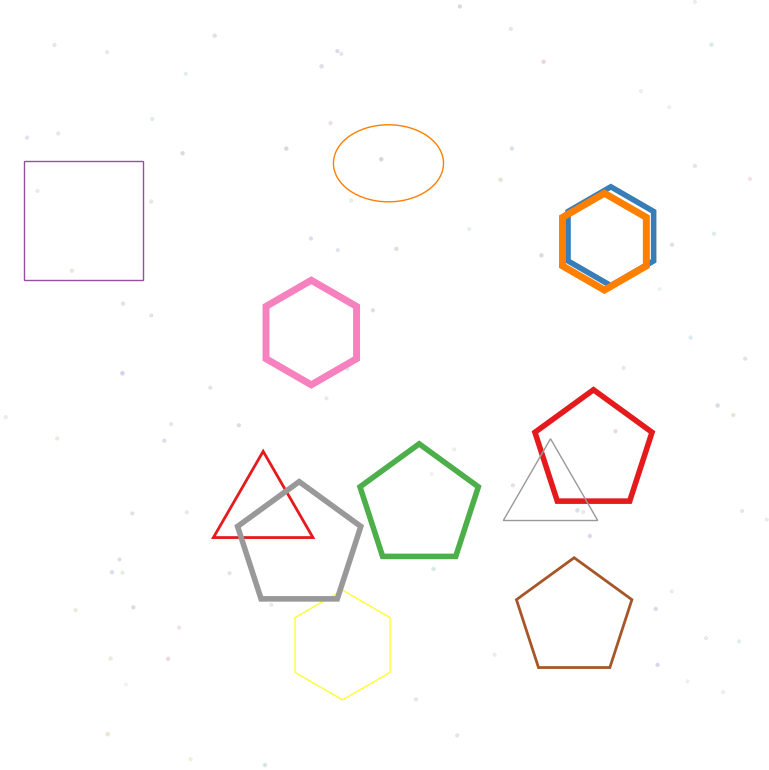[{"shape": "pentagon", "thickness": 2, "radius": 0.4, "center": [0.771, 0.414]}, {"shape": "triangle", "thickness": 1, "radius": 0.37, "center": [0.342, 0.339]}, {"shape": "hexagon", "thickness": 2, "radius": 0.32, "center": [0.793, 0.693]}, {"shape": "pentagon", "thickness": 2, "radius": 0.4, "center": [0.544, 0.343]}, {"shape": "square", "thickness": 0.5, "radius": 0.39, "center": [0.108, 0.714]}, {"shape": "oval", "thickness": 0.5, "radius": 0.36, "center": [0.505, 0.788]}, {"shape": "hexagon", "thickness": 2.5, "radius": 0.31, "center": [0.785, 0.686]}, {"shape": "hexagon", "thickness": 0.5, "radius": 0.36, "center": [0.445, 0.162]}, {"shape": "pentagon", "thickness": 1, "radius": 0.39, "center": [0.746, 0.197]}, {"shape": "hexagon", "thickness": 2.5, "radius": 0.34, "center": [0.404, 0.568]}, {"shape": "triangle", "thickness": 0.5, "radius": 0.35, "center": [0.715, 0.359]}, {"shape": "pentagon", "thickness": 2, "radius": 0.42, "center": [0.389, 0.29]}]